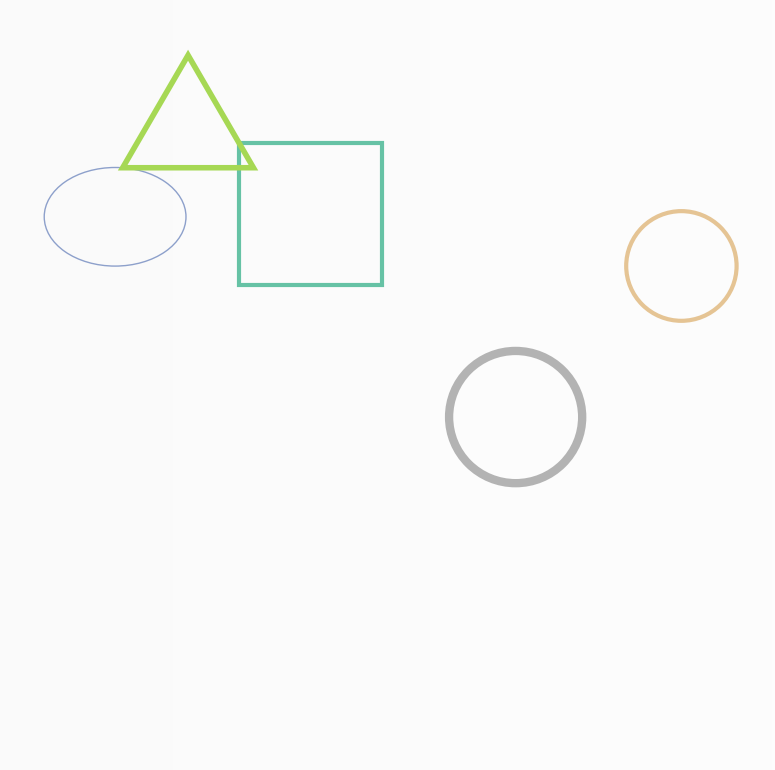[{"shape": "square", "thickness": 1.5, "radius": 0.46, "center": [0.401, 0.722]}, {"shape": "oval", "thickness": 0.5, "radius": 0.46, "center": [0.149, 0.718]}, {"shape": "triangle", "thickness": 2, "radius": 0.49, "center": [0.243, 0.831]}, {"shape": "circle", "thickness": 1.5, "radius": 0.36, "center": [0.879, 0.655]}, {"shape": "circle", "thickness": 3, "radius": 0.43, "center": [0.665, 0.458]}]